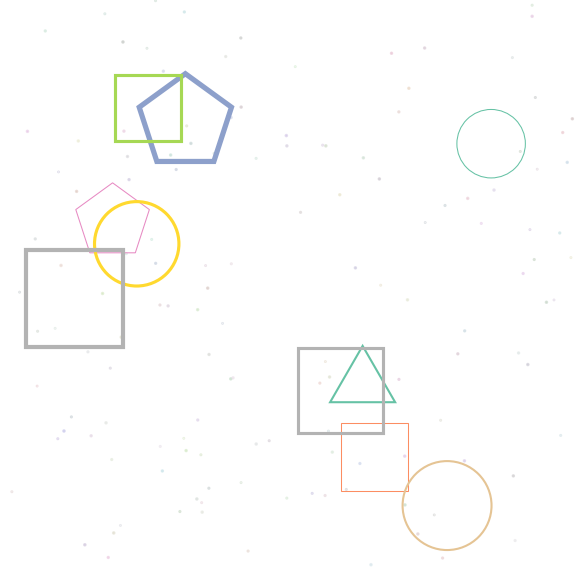[{"shape": "circle", "thickness": 0.5, "radius": 0.3, "center": [0.85, 0.75]}, {"shape": "triangle", "thickness": 1, "radius": 0.33, "center": [0.628, 0.335]}, {"shape": "square", "thickness": 0.5, "radius": 0.29, "center": [0.649, 0.208]}, {"shape": "pentagon", "thickness": 2.5, "radius": 0.42, "center": [0.321, 0.788]}, {"shape": "pentagon", "thickness": 0.5, "radius": 0.33, "center": [0.195, 0.616]}, {"shape": "square", "thickness": 1.5, "radius": 0.29, "center": [0.256, 0.813]}, {"shape": "circle", "thickness": 1.5, "radius": 0.37, "center": [0.237, 0.577]}, {"shape": "circle", "thickness": 1, "radius": 0.39, "center": [0.774, 0.124]}, {"shape": "square", "thickness": 2, "radius": 0.42, "center": [0.129, 0.482]}, {"shape": "square", "thickness": 1.5, "radius": 0.37, "center": [0.59, 0.323]}]